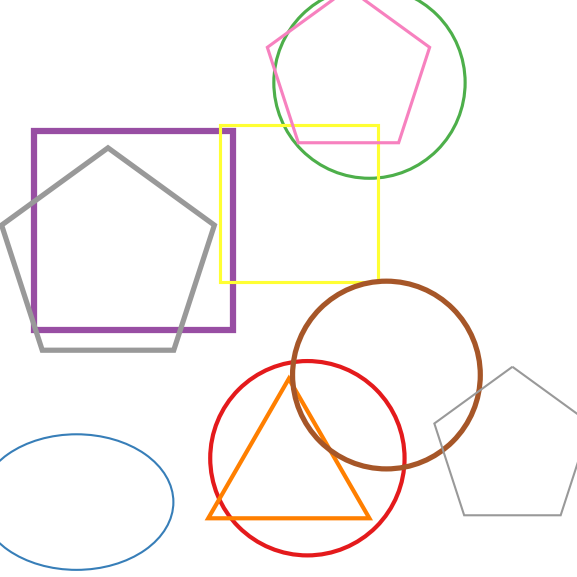[{"shape": "circle", "thickness": 2, "radius": 0.84, "center": [0.532, 0.206]}, {"shape": "oval", "thickness": 1, "radius": 0.84, "center": [0.133, 0.13]}, {"shape": "circle", "thickness": 1.5, "radius": 0.83, "center": [0.64, 0.856]}, {"shape": "square", "thickness": 3, "radius": 0.86, "center": [0.232, 0.6]}, {"shape": "triangle", "thickness": 2, "radius": 0.81, "center": [0.5, 0.182]}, {"shape": "square", "thickness": 1.5, "radius": 0.68, "center": [0.518, 0.647]}, {"shape": "circle", "thickness": 2.5, "radius": 0.81, "center": [0.669, 0.35]}, {"shape": "pentagon", "thickness": 1.5, "radius": 0.74, "center": [0.603, 0.871]}, {"shape": "pentagon", "thickness": 2.5, "radius": 0.97, "center": [0.187, 0.549]}, {"shape": "pentagon", "thickness": 1, "radius": 0.71, "center": [0.887, 0.222]}]